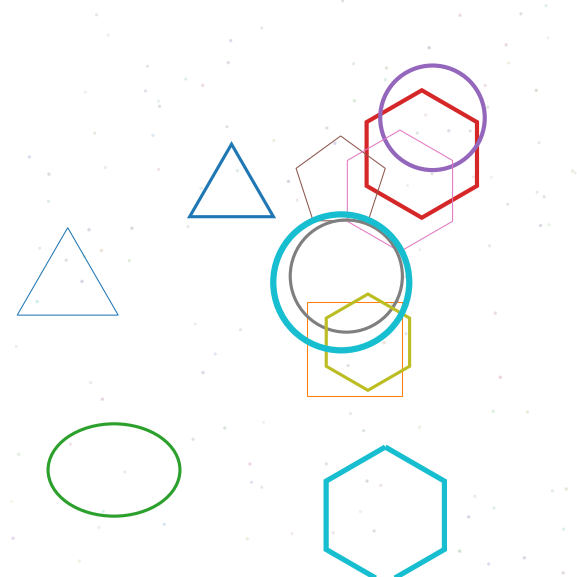[{"shape": "triangle", "thickness": 0.5, "radius": 0.5, "center": [0.117, 0.504]}, {"shape": "triangle", "thickness": 1.5, "radius": 0.42, "center": [0.401, 0.666]}, {"shape": "square", "thickness": 0.5, "radius": 0.41, "center": [0.614, 0.395]}, {"shape": "oval", "thickness": 1.5, "radius": 0.57, "center": [0.197, 0.185]}, {"shape": "hexagon", "thickness": 2, "radius": 0.55, "center": [0.73, 0.732]}, {"shape": "circle", "thickness": 2, "radius": 0.45, "center": [0.749, 0.795]}, {"shape": "pentagon", "thickness": 0.5, "radius": 0.41, "center": [0.59, 0.683]}, {"shape": "hexagon", "thickness": 0.5, "radius": 0.53, "center": [0.693, 0.669]}, {"shape": "circle", "thickness": 1.5, "radius": 0.49, "center": [0.6, 0.521]}, {"shape": "hexagon", "thickness": 1.5, "radius": 0.42, "center": [0.637, 0.407]}, {"shape": "hexagon", "thickness": 2.5, "radius": 0.59, "center": [0.667, 0.107]}, {"shape": "circle", "thickness": 3, "radius": 0.59, "center": [0.591, 0.51]}]